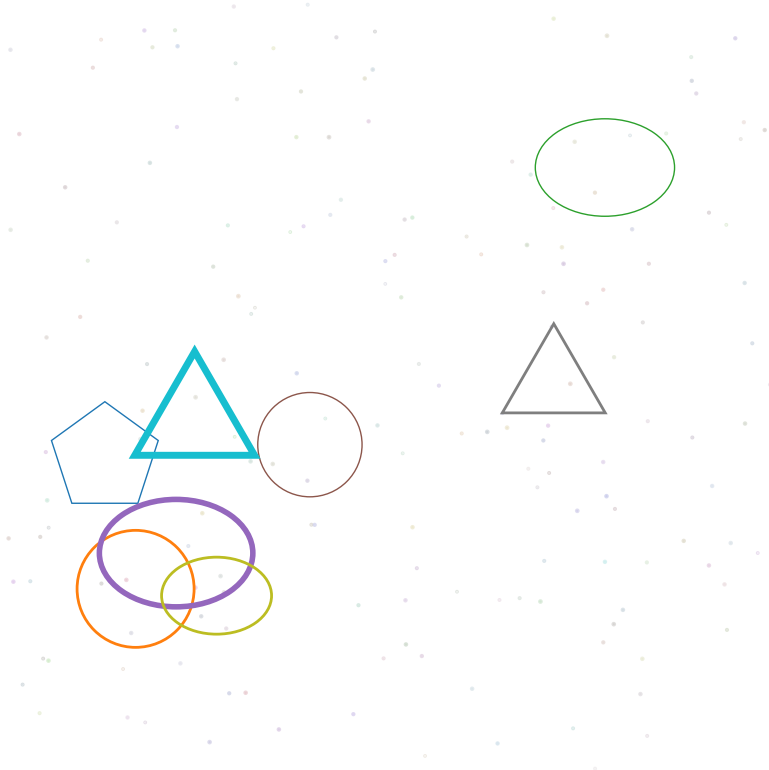[{"shape": "pentagon", "thickness": 0.5, "radius": 0.36, "center": [0.136, 0.405]}, {"shape": "circle", "thickness": 1, "radius": 0.38, "center": [0.176, 0.235]}, {"shape": "oval", "thickness": 0.5, "radius": 0.45, "center": [0.786, 0.782]}, {"shape": "oval", "thickness": 2, "radius": 0.5, "center": [0.229, 0.282]}, {"shape": "circle", "thickness": 0.5, "radius": 0.34, "center": [0.402, 0.423]}, {"shape": "triangle", "thickness": 1, "radius": 0.39, "center": [0.719, 0.502]}, {"shape": "oval", "thickness": 1, "radius": 0.36, "center": [0.281, 0.226]}, {"shape": "triangle", "thickness": 2.5, "radius": 0.45, "center": [0.253, 0.454]}]